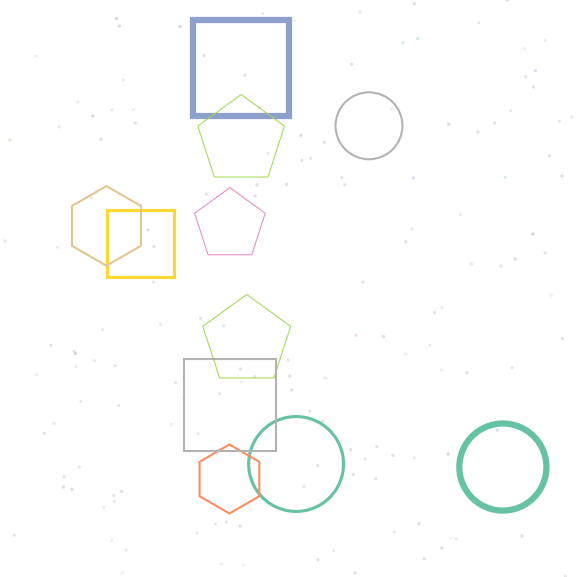[{"shape": "circle", "thickness": 3, "radius": 0.38, "center": [0.871, 0.19]}, {"shape": "circle", "thickness": 1.5, "radius": 0.41, "center": [0.513, 0.196]}, {"shape": "hexagon", "thickness": 1, "radius": 0.3, "center": [0.397, 0.17]}, {"shape": "square", "thickness": 3, "radius": 0.42, "center": [0.417, 0.882]}, {"shape": "pentagon", "thickness": 0.5, "radius": 0.32, "center": [0.398, 0.61]}, {"shape": "pentagon", "thickness": 0.5, "radius": 0.39, "center": [0.418, 0.756]}, {"shape": "pentagon", "thickness": 0.5, "radius": 0.4, "center": [0.427, 0.409]}, {"shape": "square", "thickness": 1.5, "radius": 0.29, "center": [0.243, 0.577]}, {"shape": "hexagon", "thickness": 1, "radius": 0.34, "center": [0.184, 0.608]}, {"shape": "circle", "thickness": 1, "radius": 0.29, "center": [0.639, 0.781]}, {"shape": "square", "thickness": 1, "radius": 0.4, "center": [0.399, 0.298]}]